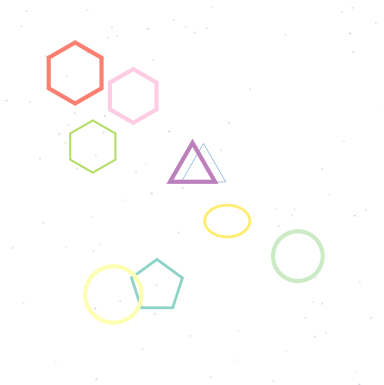[{"shape": "pentagon", "thickness": 2, "radius": 0.35, "center": [0.408, 0.257]}, {"shape": "circle", "thickness": 3, "radius": 0.37, "center": [0.295, 0.235]}, {"shape": "hexagon", "thickness": 3, "radius": 0.4, "center": [0.195, 0.81]}, {"shape": "triangle", "thickness": 0.5, "radius": 0.33, "center": [0.529, 0.561]}, {"shape": "hexagon", "thickness": 1.5, "radius": 0.34, "center": [0.241, 0.619]}, {"shape": "hexagon", "thickness": 3, "radius": 0.35, "center": [0.346, 0.751]}, {"shape": "triangle", "thickness": 3, "radius": 0.34, "center": [0.5, 0.562]}, {"shape": "circle", "thickness": 3, "radius": 0.32, "center": [0.774, 0.335]}, {"shape": "oval", "thickness": 2, "radius": 0.29, "center": [0.59, 0.426]}]